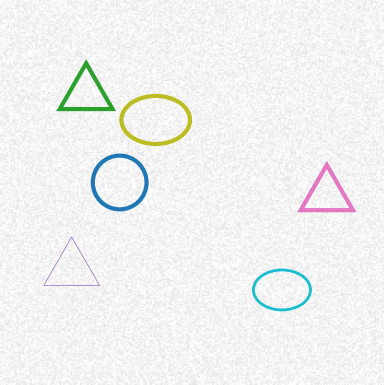[{"shape": "circle", "thickness": 3, "radius": 0.35, "center": [0.311, 0.526]}, {"shape": "triangle", "thickness": 3, "radius": 0.4, "center": [0.224, 0.756]}, {"shape": "triangle", "thickness": 0.5, "radius": 0.42, "center": [0.186, 0.3]}, {"shape": "triangle", "thickness": 3, "radius": 0.39, "center": [0.849, 0.493]}, {"shape": "oval", "thickness": 3, "radius": 0.45, "center": [0.405, 0.688]}, {"shape": "oval", "thickness": 2, "radius": 0.37, "center": [0.732, 0.247]}]